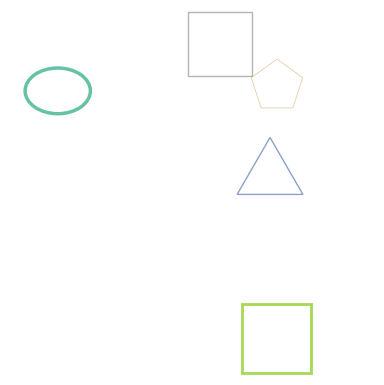[{"shape": "oval", "thickness": 2.5, "radius": 0.42, "center": [0.15, 0.764]}, {"shape": "triangle", "thickness": 1, "radius": 0.49, "center": [0.701, 0.544]}, {"shape": "square", "thickness": 2, "radius": 0.45, "center": [0.718, 0.12]}, {"shape": "pentagon", "thickness": 0.5, "radius": 0.35, "center": [0.719, 0.776]}, {"shape": "square", "thickness": 1, "radius": 0.42, "center": [0.571, 0.885]}]